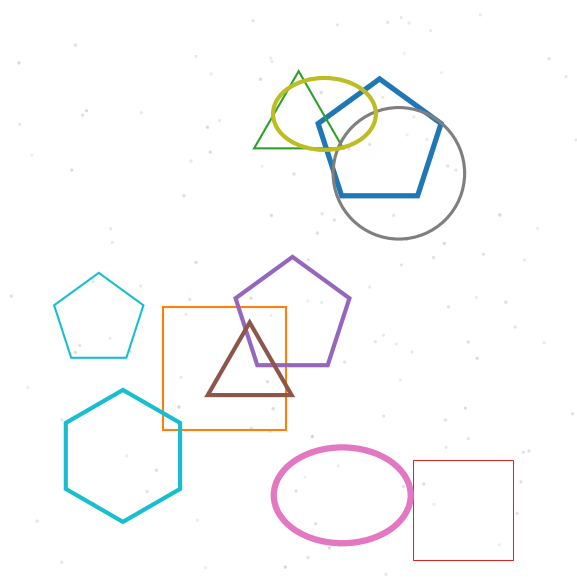[{"shape": "pentagon", "thickness": 2.5, "radius": 0.56, "center": [0.657, 0.751]}, {"shape": "square", "thickness": 1, "radius": 0.53, "center": [0.389, 0.361]}, {"shape": "triangle", "thickness": 1, "radius": 0.45, "center": [0.517, 0.787]}, {"shape": "square", "thickness": 0.5, "radius": 0.43, "center": [0.802, 0.116]}, {"shape": "pentagon", "thickness": 2, "radius": 0.52, "center": [0.506, 0.451]}, {"shape": "triangle", "thickness": 2, "radius": 0.42, "center": [0.432, 0.357]}, {"shape": "oval", "thickness": 3, "radius": 0.59, "center": [0.593, 0.141]}, {"shape": "circle", "thickness": 1.5, "radius": 0.57, "center": [0.691, 0.699]}, {"shape": "oval", "thickness": 2, "radius": 0.45, "center": [0.562, 0.802]}, {"shape": "hexagon", "thickness": 2, "radius": 0.57, "center": [0.213, 0.21]}, {"shape": "pentagon", "thickness": 1, "radius": 0.41, "center": [0.171, 0.445]}]